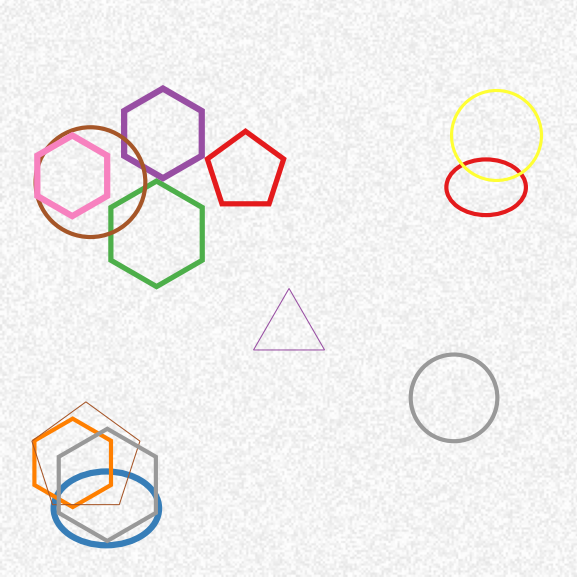[{"shape": "pentagon", "thickness": 2.5, "radius": 0.35, "center": [0.425, 0.702]}, {"shape": "oval", "thickness": 2, "radius": 0.34, "center": [0.842, 0.675]}, {"shape": "oval", "thickness": 3, "radius": 0.46, "center": [0.184, 0.119]}, {"shape": "hexagon", "thickness": 2.5, "radius": 0.46, "center": [0.271, 0.594]}, {"shape": "triangle", "thickness": 0.5, "radius": 0.36, "center": [0.501, 0.429]}, {"shape": "hexagon", "thickness": 3, "radius": 0.39, "center": [0.282, 0.768]}, {"shape": "hexagon", "thickness": 2, "radius": 0.38, "center": [0.126, 0.198]}, {"shape": "circle", "thickness": 1.5, "radius": 0.39, "center": [0.86, 0.765]}, {"shape": "pentagon", "thickness": 0.5, "radius": 0.49, "center": [0.149, 0.205]}, {"shape": "circle", "thickness": 2, "radius": 0.48, "center": [0.157, 0.684]}, {"shape": "hexagon", "thickness": 3, "radius": 0.35, "center": [0.125, 0.695]}, {"shape": "circle", "thickness": 2, "radius": 0.38, "center": [0.786, 0.31]}, {"shape": "hexagon", "thickness": 2, "radius": 0.49, "center": [0.186, 0.16]}]